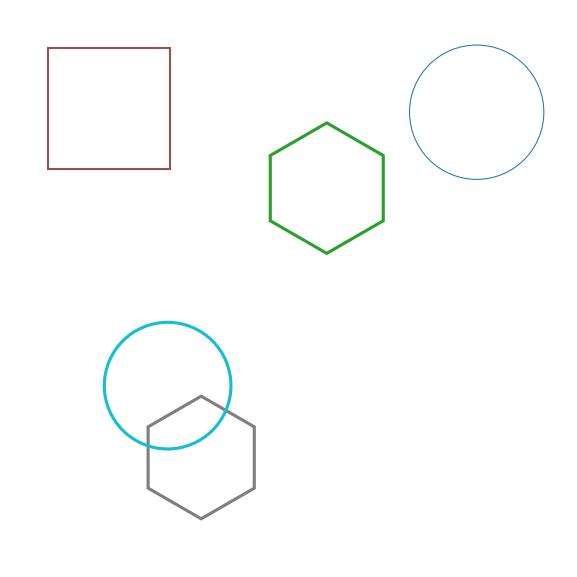[{"shape": "circle", "thickness": 0.5, "radius": 0.58, "center": [0.825, 0.805]}, {"shape": "hexagon", "thickness": 1.5, "radius": 0.56, "center": [0.566, 0.673]}, {"shape": "square", "thickness": 1, "radius": 0.52, "center": [0.189, 0.811]}, {"shape": "hexagon", "thickness": 1.5, "radius": 0.53, "center": [0.348, 0.207]}, {"shape": "circle", "thickness": 1.5, "radius": 0.55, "center": [0.29, 0.331]}]